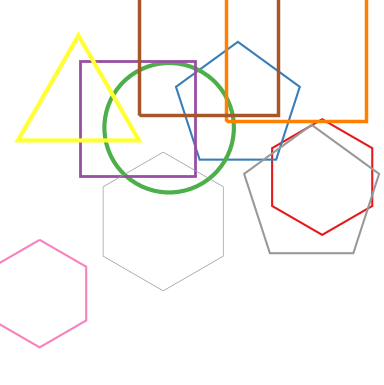[{"shape": "hexagon", "thickness": 1.5, "radius": 0.75, "center": [0.837, 0.54]}, {"shape": "pentagon", "thickness": 1.5, "radius": 0.85, "center": [0.618, 0.722]}, {"shape": "circle", "thickness": 3, "radius": 0.84, "center": [0.439, 0.668]}, {"shape": "square", "thickness": 2, "radius": 0.75, "center": [0.357, 0.692]}, {"shape": "square", "thickness": 2.5, "radius": 0.91, "center": [0.769, 0.868]}, {"shape": "triangle", "thickness": 3, "radius": 0.91, "center": [0.204, 0.726]}, {"shape": "square", "thickness": 2.5, "radius": 0.9, "center": [0.542, 0.883]}, {"shape": "hexagon", "thickness": 1.5, "radius": 0.7, "center": [0.103, 0.237]}, {"shape": "pentagon", "thickness": 1.5, "radius": 0.92, "center": [0.809, 0.491]}, {"shape": "hexagon", "thickness": 0.5, "radius": 0.9, "center": [0.424, 0.425]}]